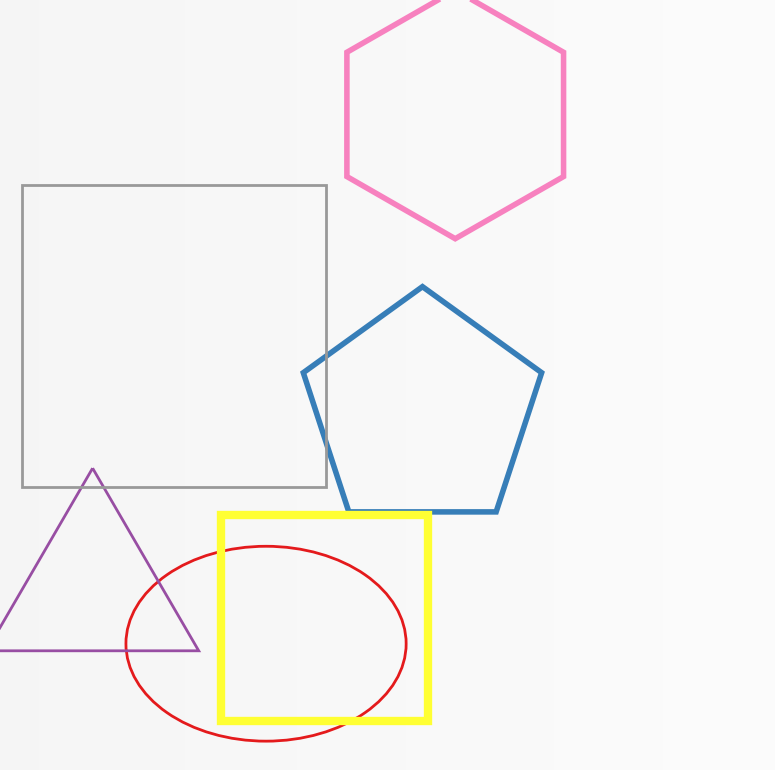[{"shape": "oval", "thickness": 1, "radius": 0.9, "center": [0.343, 0.164]}, {"shape": "pentagon", "thickness": 2, "radius": 0.81, "center": [0.545, 0.466]}, {"shape": "triangle", "thickness": 1, "radius": 0.79, "center": [0.12, 0.234]}, {"shape": "square", "thickness": 3, "radius": 0.67, "center": [0.419, 0.197]}, {"shape": "hexagon", "thickness": 2, "radius": 0.81, "center": [0.587, 0.851]}, {"shape": "square", "thickness": 1, "radius": 0.98, "center": [0.224, 0.563]}]